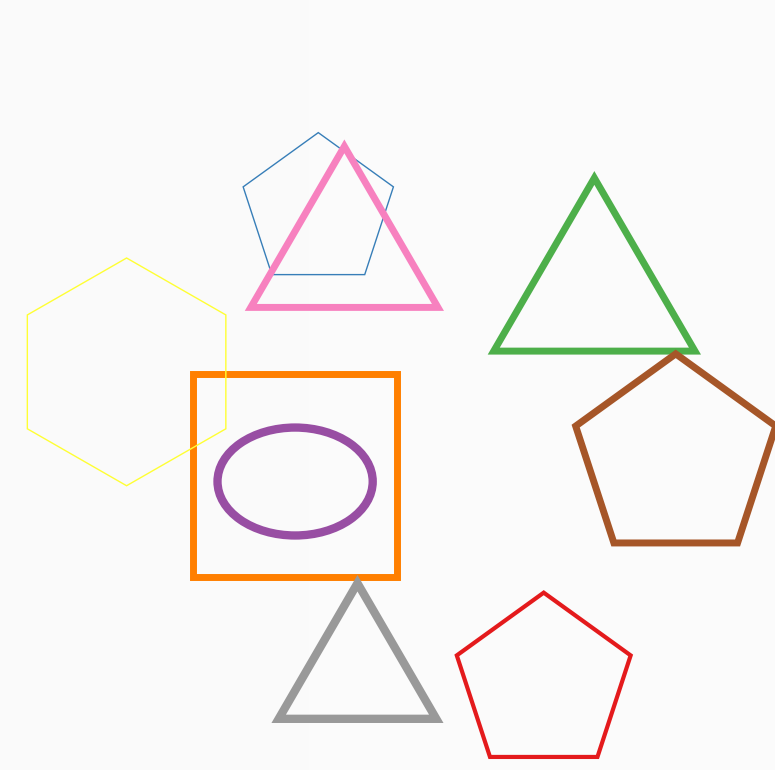[{"shape": "pentagon", "thickness": 1.5, "radius": 0.59, "center": [0.702, 0.112]}, {"shape": "pentagon", "thickness": 0.5, "radius": 0.51, "center": [0.411, 0.726]}, {"shape": "triangle", "thickness": 2.5, "radius": 0.75, "center": [0.767, 0.619]}, {"shape": "oval", "thickness": 3, "radius": 0.5, "center": [0.381, 0.375]}, {"shape": "square", "thickness": 2.5, "radius": 0.66, "center": [0.381, 0.382]}, {"shape": "hexagon", "thickness": 0.5, "radius": 0.74, "center": [0.163, 0.517]}, {"shape": "pentagon", "thickness": 2.5, "radius": 0.68, "center": [0.872, 0.405]}, {"shape": "triangle", "thickness": 2.5, "radius": 0.7, "center": [0.444, 0.67]}, {"shape": "triangle", "thickness": 3, "radius": 0.59, "center": [0.461, 0.125]}]